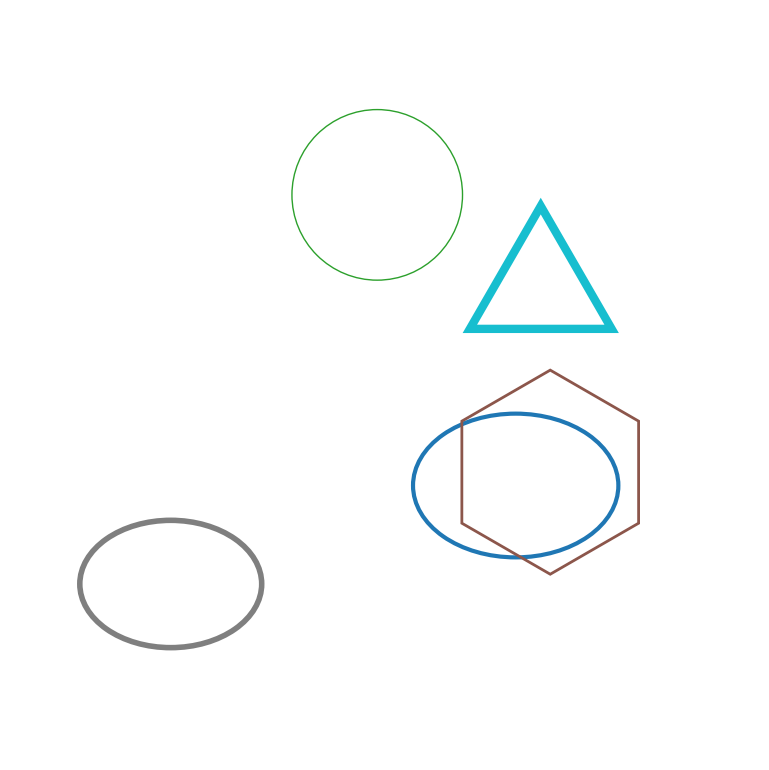[{"shape": "oval", "thickness": 1.5, "radius": 0.67, "center": [0.67, 0.369]}, {"shape": "circle", "thickness": 0.5, "radius": 0.55, "center": [0.49, 0.747]}, {"shape": "hexagon", "thickness": 1, "radius": 0.66, "center": [0.715, 0.387]}, {"shape": "oval", "thickness": 2, "radius": 0.59, "center": [0.222, 0.242]}, {"shape": "triangle", "thickness": 3, "radius": 0.53, "center": [0.702, 0.626]}]